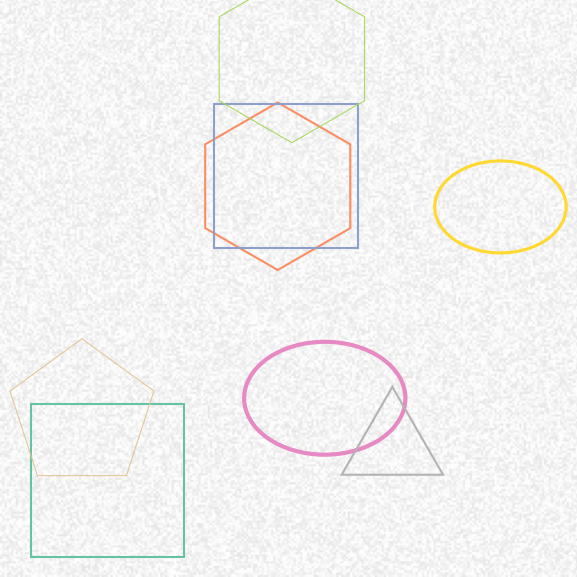[{"shape": "square", "thickness": 1, "radius": 0.66, "center": [0.187, 0.167]}, {"shape": "hexagon", "thickness": 1, "radius": 0.73, "center": [0.481, 0.677]}, {"shape": "square", "thickness": 1, "radius": 0.62, "center": [0.495, 0.694]}, {"shape": "oval", "thickness": 2, "radius": 0.7, "center": [0.562, 0.31]}, {"shape": "hexagon", "thickness": 0.5, "radius": 0.73, "center": [0.505, 0.897]}, {"shape": "oval", "thickness": 1.5, "radius": 0.57, "center": [0.867, 0.641]}, {"shape": "pentagon", "thickness": 0.5, "radius": 0.66, "center": [0.142, 0.281]}, {"shape": "triangle", "thickness": 1, "radius": 0.51, "center": [0.679, 0.228]}]